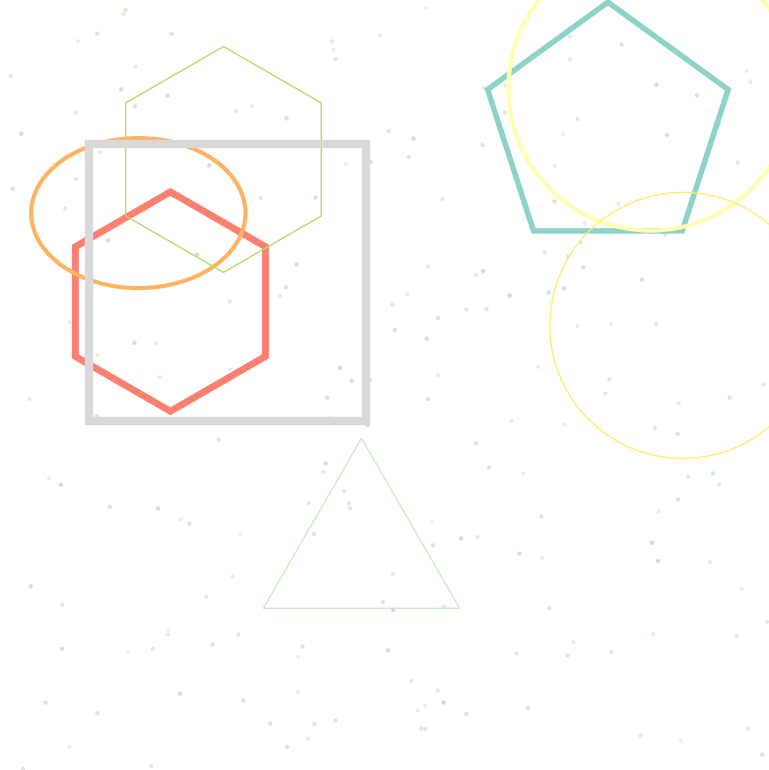[{"shape": "pentagon", "thickness": 2, "radius": 0.82, "center": [0.789, 0.833]}, {"shape": "circle", "thickness": 1.5, "radius": 0.92, "center": [0.845, 0.885]}, {"shape": "hexagon", "thickness": 2.5, "radius": 0.71, "center": [0.221, 0.608]}, {"shape": "oval", "thickness": 1.5, "radius": 0.7, "center": [0.18, 0.723]}, {"shape": "hexagon", "thickness": 0.5, "radius": 0.73, "center": [0.29, 0.793]}, {"shape": "square", "thickness": 3, "radius": 0.9, "center": [0.295, 0.633]}, {"shape": "triangle", "thickness": 0.5, "radius": 0.74, "center": [0.47, 0.284]}, {"shape": "circle", "thickness": 0.5, "radius": 0.86, "center": [0.887, 0.577]}]